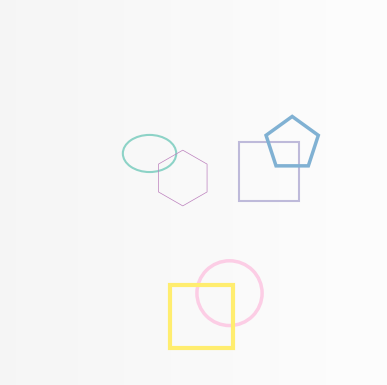[{"shape": "oval", "thickness": 1.5, "radius": 0.34, "center": [0.386, 0.601]}, {"shape": "square", "thickness": 1.5, "radius": 0.38, "center": [0.694, 0.555]}, {"shape": "pentagon", "thickness": 2.5, "radius": 0.35, "center": [0.754, 0.627]}, {"shape": "circle", "thickness": 2.5, "radius": 0.42, "center": [0.592, 0.239]}, {"shape": "hexagon", "thickness": 0.5, "radius": 0.36, "center": [0.472, 0.538]}, {"shape": "square", "thickness": 3, "radius": 0.41, "center": [0.521, 0.178]}]